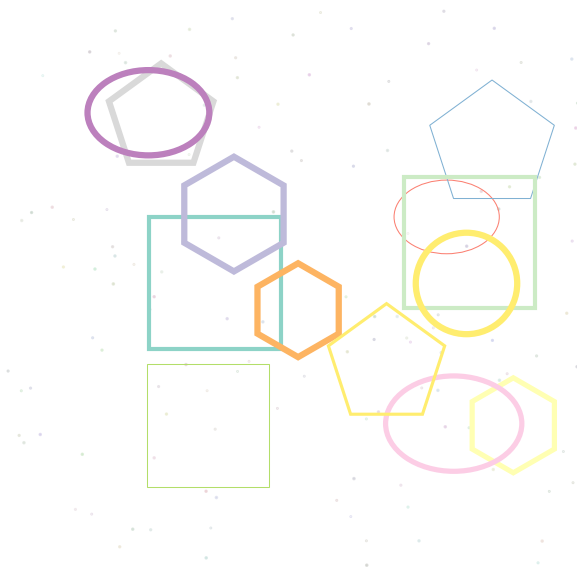[{"shape": "square", "thickness": 2, "radius": 0.57, "center": [0.373, 0.509]}, {"shape": "hexagon", "thickness": 2.5, "radius": 0.41, "center": [0.889, 0.263]}, {"shape": "hexagon", "thickness": 3, "radius": 0.5, "center": [0.405, 0.628]}, {"shape": "oval", "thickness": 0.5, "radius": 0.46, "center": [0.773, 0.624]}, {"shape": "pentagon", "thickness": 0.5, "radius": 0.57, "center": [0.852, 0.747]}, {"shape": "hexagon", "thickness": 3, "radius": 0.41, "center": [0.516, 0.462]}, {"shape": "square", "thickness": 0.5, "radius": 0.53, "center": [0.36, 0.262]}, {"shape": "oval", "thickness": 2.5, "radius": 0.59, "center": [0.786, 0.266]}, {"shape": "pentagon", "thickness": 3, "radius": 0.48, "center": [0.279, 0.794]}, {"shape": "oval", "thickness": 3, "radius": 0.53, "center": [0.257, 0.804]}, {"shape": "square", "thickness": 2, "radius": 0.57, "center": [0.813, 0.579]}, {"shape": "pentagon", "thickness": 1.5, "radius": 0.53, "center": [0.669, 0.368]}, {"shape": "circle", "thickness": 3, "radius": 0.44, "center": [0.808, 0.508]}]